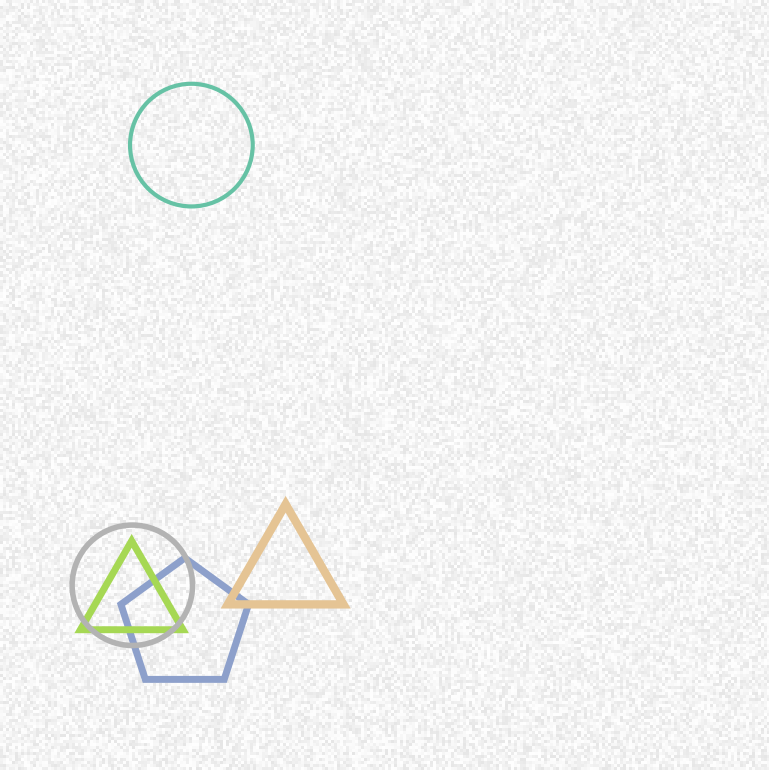[{"shape": "circle", "thickness": 1.5, "radius": 0.4, "center": [0.249, 0.812]}, {"shape": "pentagon", "thickness": 2.5, "radius": 0.44, "center": [0.24, 0.188]}, {"shape": "triangle", "thickness": 2.5, "radius": 0.38, "center": [0.171, 0.221]}, {"shape": "triangle", "thickness": 3, "radius": 0.43, "center": [0.371, 0.258]}, {"shape": "circle", "thickness": 2, "radius": 0.39, "center": [0.172, 0.24]}]